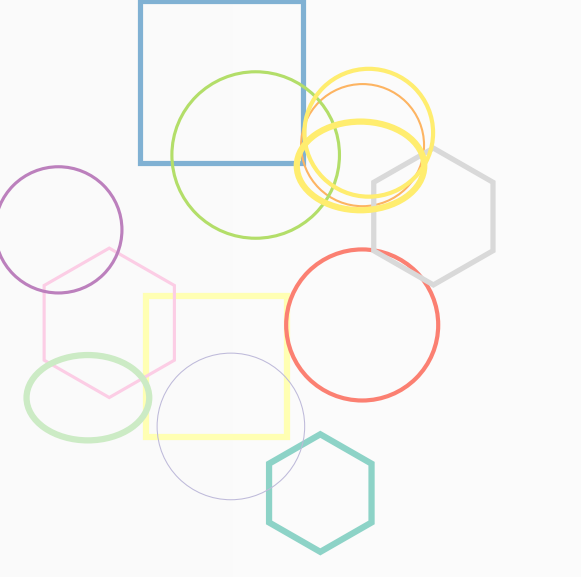[{"shape": "hexagon", "thickness": 3, "radius": 0.51, "center": [0.551, 0.145]}, {"shape": "square", "thickness": 3, "radius": 0.61, "center": [0.372, 0.365]}, {"shape": "circle", "thickness": 0.5, "radius": 0.63, "center": [0.397, 0.261]}, {"shape": "circle", "thickness": 2, "radius": 0.65, "center": [0.623, 0.436]}, {"shape": "square", "thickness": 2.5, "radius": 0.7, "center": [0.381, 0.858]}, {"shape": "circle", "thickness": 1, "radius": 0.53, "center": [0.624, 0.748]}, {"shape": "circle", "thickness": 1.5, "radius": 0.72, "center": [0.44, 0.731]}, {"shape": "hexagon", "thickness": 1.5, "radius": 0.65, "center": [0.188, 0.44]}, {"shape": "hexagon", "thickness": 2.5, "radius": 0.59, "center": [0.746, 0.624]}, {"shape": "circle", "thickness": 1.5, "radius": 0.55, "center": [0.101, 0.601]}, {"shape": "oval", "thickness": 3, "radius": 0.53, "center": [0.151, 0.31]}, {"shape": "oval", "thickness": 3, "radius": 0.55, "center": [0.62, 0.712]}, {"shape": "circle", "thickness": 2, "radius": 0.55, "center": [0.634, 0.769]}]